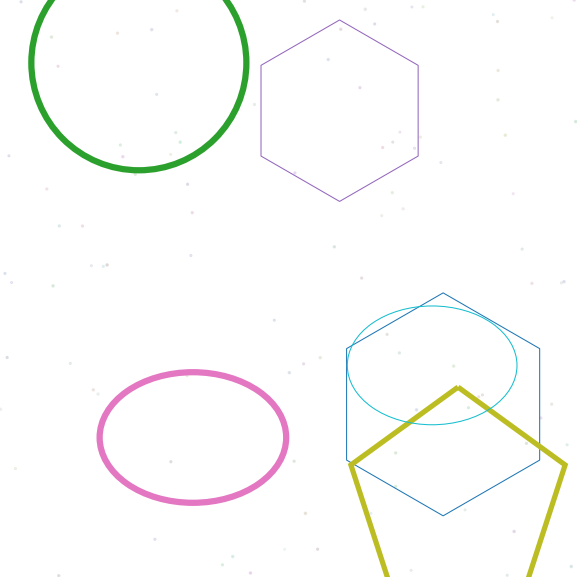[{"shape": "hexagon", "thickness": 0.5, "radius": 0.97, "center": [0.767, 0.299]}, {"shape": "circle", "thickness": 3, "radius": 0.93, "center": [0.24, 0.89]}, {"shape": "hexagon", "thickness": 0.5, "radius": 0.79, "center": [0.588, 0.807]}, {"shape": "oval", "thickness": 3, "radius": 0.81, "center": [0.334, 0.242]}, {"shape": "pentagon", "thickness": 2.5, "radius": 0.98, "center": [0.793, 0.134]}, {"shape": "oval", "thickness": 0.5, "radius": 0.73, "center": [0.748, 0.366]}]